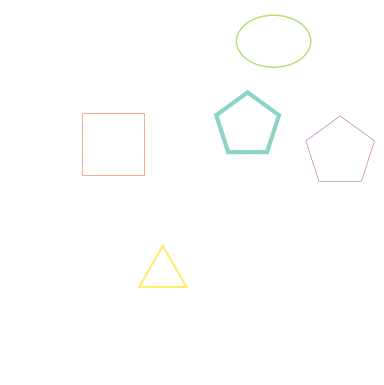[{"shape": "pentagon", "thickness": 3, "radius": 0.43, "center": [0.643, 0.674]}, {"shape": "square", "thickness": 0.5, "radius": 0.4, "center": [0.294, 0.626]}, {"shape": "oval", "thickness": 1, "radius": 0.48, "center": [0.711, 0.893]}, {"shape": "pentagon", "thickness": 0.5, "radius": 0.47, "center": [0.884, 0.605]}, {"shape": "triangle", "thickness": 1.5, "radius": 0.36, "center": [0.423, 0.29]}]